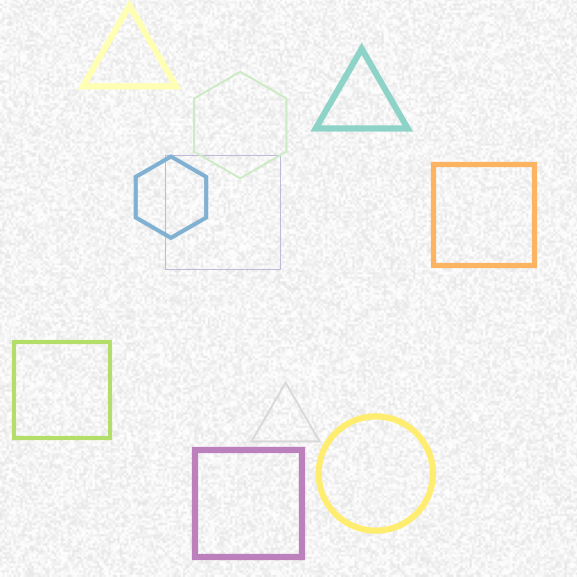[{"shape": "triangle", "thickness": 3, "radius": 0.46, "center": [0.626, 0.823]}, {"shape": "triangle", "thickness": 3, "radius": 0.47, "center": [0.224, 0.896]}, {"shape": "square", "thickness": 0.5, "radius": 0.49, "center": [0.385, 0.632]}, {"shape": "hexagon", "thickness": 2, "radius": 0.35, "center": [0.296, 0.658]}, {"shape": "square", "thickness": 2.5, "radius": 0.44, "center": [0.837, 0.628]}, {"shape": "square", "thickness": 2, "radius": 0.42, "center": [0.107, 0.324]}, {"shape": "triangle", "thickness": 1, "radius": 0.34, "center": [0.495, 0.269]}, {"shape": "square", "thickness": 3, "radius": 0.46, "center": [0.43, 0.127]}, {"shape": "hexagon", "thickness": 1, "radius": 0.46, "center": [0.416, 0.783]}, {"shape": "circle", "thickness": 3, "radius": 0.49, "center": [0.651, 0.179]}]